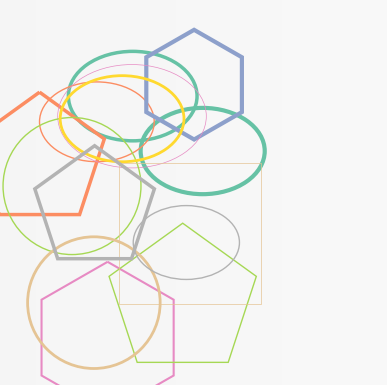[{"shape": "oval", "thickness": 2.5, "radius": 0.83, "center": [0.343, 0.75]}, {"shape": "oval", "thickness": 3, "radius": 0.8, "center": [0.523, 0.608]}, {"shape": "oval", "thickness": 1, "radius": 0.74, "center": [0.25, 0.684]}, {"shape": "pentagon", "thickness": 2.5, "radius": 0.88, "center": [0.102, 0.585]}, {"shape": "hexagon", "thickness": 3, "radius": 0.71, "center": [0.501, 0.78]}, {"shape": "hexagon", "thickness": 1.5, "radius": 0.98, "center": [0.278, 0.123]}, {"shape": "oval", "thickness": 0.5, "radius": 0.96, "center": [0.341, 0.698]}, {"shape": "pentagon", "thickness": 1, "radius": 1.0, "center": [0.471, 0.22]}, {"shape": "circle", "thickness": 1, "radius": 0.89, "center": [0.186, 0.517]}, {"shape": "oval", "thickness": 2, "radius": 0.8, "center": [0.315, 0.692]}, {"shape": "square", "thickness": 0.5, "radius": 0.91, "center": [0.49, 0.394]}, {"shape": "circle", "thickness": 2, "radius": 0.86, "center": [0.242, 0.214]}, {"shape": "oval", "thickness": 1, "radius": 0.69, "center": [0.481, 0.37]}, {"shape": "pentagon", "thickness": 2.5, "radius": 0.81, "center": [0.244, 0.459]}]